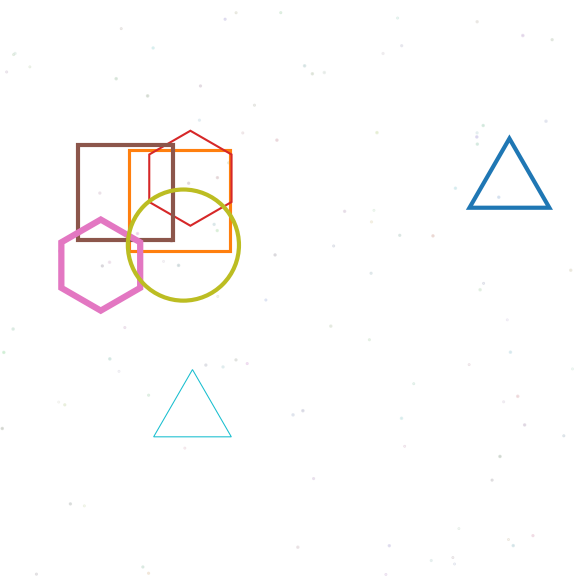[{"shape": "triangle", "thickness": 2, "radius": 0.4, "center": [0.882, 0.679]}, {"shape": "square", "thickness": 1.5, "radius": 0.44, "center": [0.311, 0.651]}, {"shape": "hexagon", "thickness": 1, "radius": 0.41, "center": [0.33, 0.69]}, {"shape": "square", "thickness": 2, "radius": 0.41, "center": [0.217, 0.666]}, {"shape": "hexagon", "thickness": 3, "radius": 0.39, "center": [0.174, 0.54]}, {"shape": "circle", "thickness": 2, "radius": 0.48, "center": [0.318, 0.575]}, {"shape": "triangle", "thickness": 0.5, "radius": 0.39, "center": [0.333, 0.282]}]